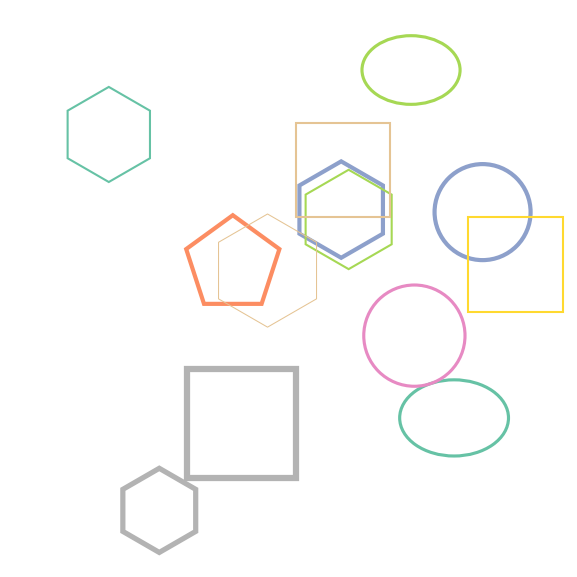[{"shape": "hexagon", "thickness": 1, "radius": 0.41, "center": [0.188, 0.766]}, {"shape": "oval", "thickness": 1.5, "radius": 0.47, "center": [0.786, 0.275]}, {"shape": "pentagon", "thickness": 2, "radius": 0.42, "center": [0.403, 0.542]}, {"shape": "circle", "thickness": 2, "radius": 0.42, "center": [0.836, 0.632]}, {"shape": "hexagon", "thickness": 2, "radius": 0.42, "center": [0.591, 0.636]}, {"shape": "circle", "thickness": 1.5, "radius": 0.44, "center": [0.718, 0.418]}, {"shape": "hexagon", "thickness": 1, "radius": 0.43, "center": [0.604, 0.619]}, {"shape": "oval", "thickness": 1.5, "radius": 0.42, "center": [0.712, 0.878]}, {"shape": "square", "thickness": 1, "radius": 0.41, "center": [0.893, 0.542]}, {"shape": "hexagon", "thickness": 0.5, "radius": 0.49, "center": [0.463, 0.531]}, {"shape": "square", "thickness": 1, "radius": 0.41, "center": [0.594, 0.705]}, {"shape": "hexagon", "thickness": 2.5, "radius": 0.36, "center": [0.276, 0.115]}, {"shape": "square", "thickness": 3, "radius": 0.47, "center": [0.418, 0.266]}]